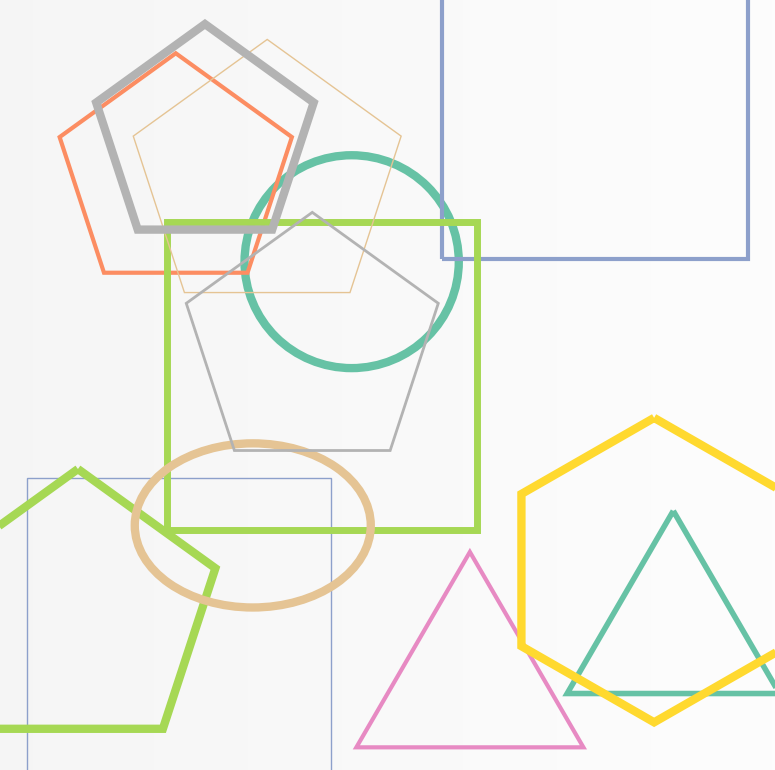[{"shape": "triangle", "thickness": 2, "radius": 0.79, "center": [0.869, 0.178]}, {"shape": "circle", "thickness": 3, "radius": 0.69, "center": [0.454, 0.66]}, {"shape": "pentagon", "thickness": 1.5, "radius": 0.79, "center": [0.227, 0.773]}, {"shape": "square", "thickness": 0.5, "radius": 0.98, "center": [0.231, 0.182]}, {"shape": "square", "thickness": 1.5, "radius": 0.99, "center": [0.768, 0.861]}, {"shape": "triangle", "thickness": 1.5, "radius": 0.85, "center": [0.606, 0.114]}, {"shape": "square", "thickness": 2.5, "radius": 1.0, "center": [0.416, 0.511]}, {"shape": "pentagon", "thickness": 3, "radius": 0.93, "center": [0.101, 0.204]}, {"shape": "hexagon", "thickness": 3, "radius": 0.99, "center": [0.844, 0.26]}, {"shape": "pentagon", "thickness": 0.5, "radius": 0.91, "center": [0.345, 0.767]}, {"shape": "oval", "thickness": 3, "radius": 0.76, "center": [0.326, 0.318]}, {"shape": "pentagon", "thickness": 1, "radius": 0.85, "center": [0.403, 0.553]}, {"shape": "pentagon", "thickness": 3, "radius": 0.74, "center": [0.264, 0.821]}]